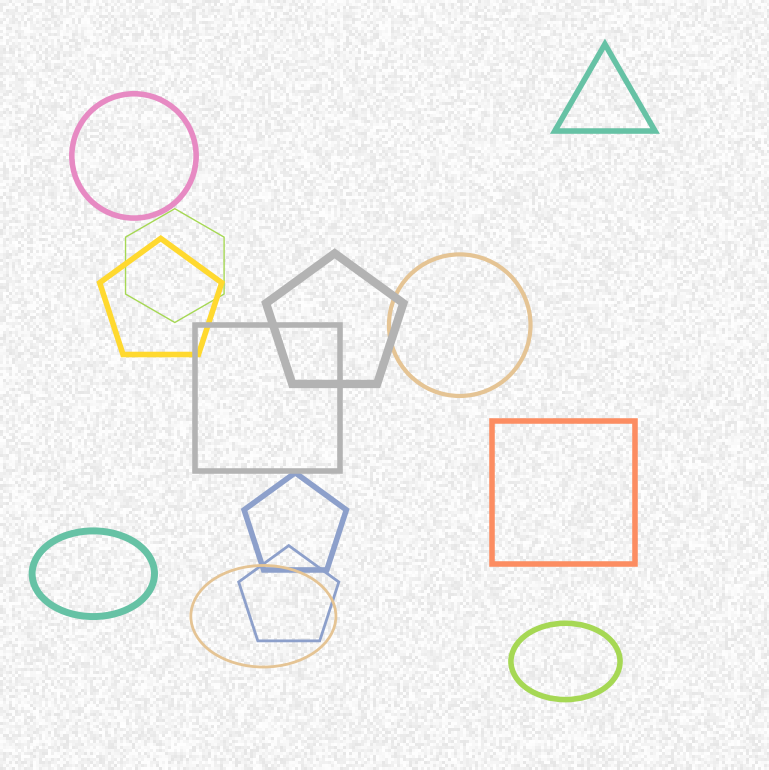[{"shape": "oval", "thickness": 2.5, "radius": 0.4, "center": [0.121, 0.255]}, {"shape": "triangle", "thickness": 2, "radius": 0.38, "center": [0.786, 0.867]}, {"shape": "square", "thickness": 2, "radius": 0.46, "center": [0.732, 0.36]}, {"shape": "pentagon", "thickness": 1, "radius": 0.34, "center": [0.375, 0.223]}, {"shape": "pentagon", "thickness": 2, "radius": 0.35, "center": [0.383, 0.316]}, {"shape": "circle", "thickness": 2, "radius": 0.4, "center": [0.174, 0.798]}, {"shape": "hexagon", "thickness": 0.5, "radius": 0.37, "center": [0.227, 0.655]}, {"shape": "oval", "thickness": 2, "radius": 0.35, "center": [0.734, 0.141]}, {"shape": "pentagon", "thickness": 2, "radius": 0.42, "center": [0.209, 0.607]}, {"shape": "circle", "thickness": 1.5, "radius": 0.46, "center": [0.597, 0.578]}, {"shape": "oval", "thickness": 1, "radius": 0.47, "center": [0.342, 0.2]}, {"shape": "square", "thickness": 2, "radius": 0.47, "center": [0.347, 0.483]}, {"shape": "pentagon", "thickness": 3, "radius": 0.47, "center": [0.435, 0.577]}]